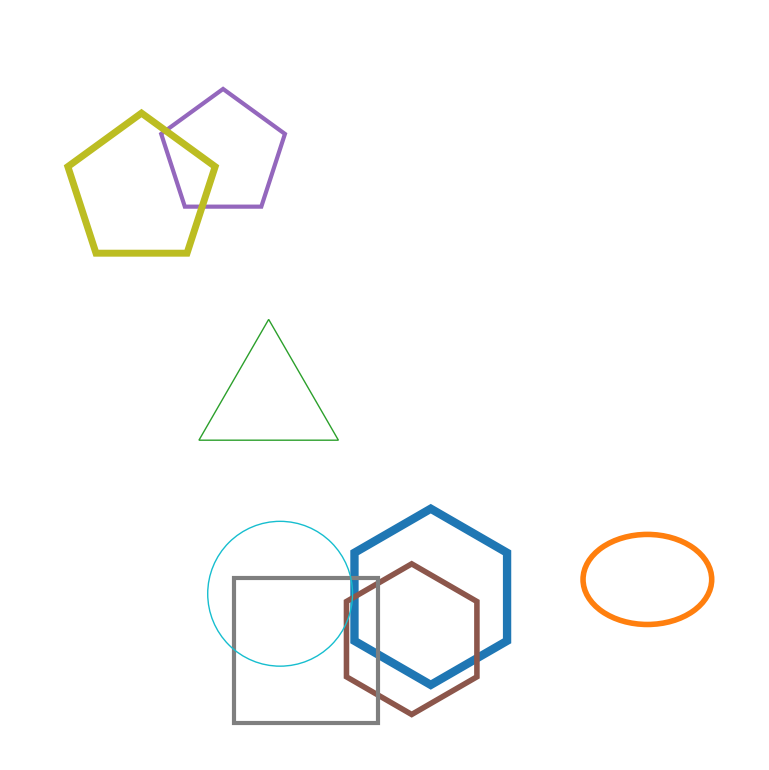[{"shape": "hexagon", "thickness": 3, "radius": 0.57, "center": [0.559, 0.225]}, {"shape": "oval", "thickness": 2, "radius": 0.42, "center": [0.841, 0.247]}, {"shape": "triangle", "thickness": 0.5, "radius": 0.52, "center": [0.349, 0.481]}, {"shape": "pentagon", "thickness": 1.5, "radius": 0.42, "center": [0.29, 0.8]}, {"shape": "hexagon", "thickness": 2, "radius": 0.49, "center": [0.535, 0.17]}, {"shape": "square", "thickness": 1.5, "radius": 0.47, "center": [0.398, 0.155]}, {"shape": "pentagon", "thickness": 2.5, "radius": 0.5, "center": [0.184, 0.753]}, {"shape": "circle", "thickness": 0.5, "radius": 0.47, "center": [0.364, 0.229]}]